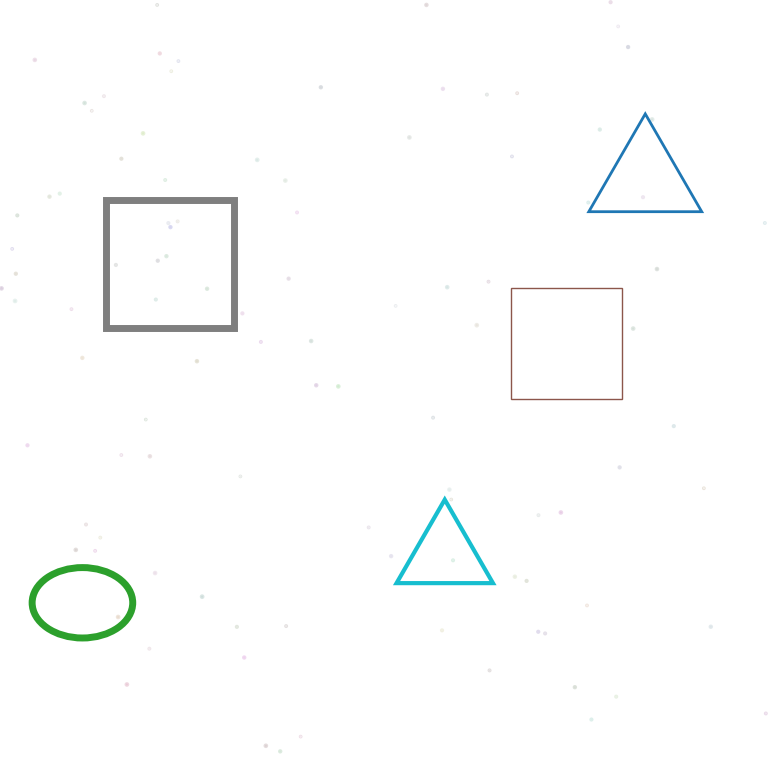[{"shape": "triangle", "thickness": 1, "radius": 0.42, "center": [0.838, 0.767]}, {"shape": "oval", "thickness": 2.5, "radius": 0.33, "center": [0.107, 0.217]}, {"shape": "square", "thickness": 0.5, "radius": 0.36, "center": [0.736, 0.554]}, {"shape": "square", "thickness": 2.5, "radius": 0.42, "center": [0.221, 0.657]}, {"shape": "triangle", "thickness": 1.5, "radius": 0.36, "center": [0.578, 0.279]}]